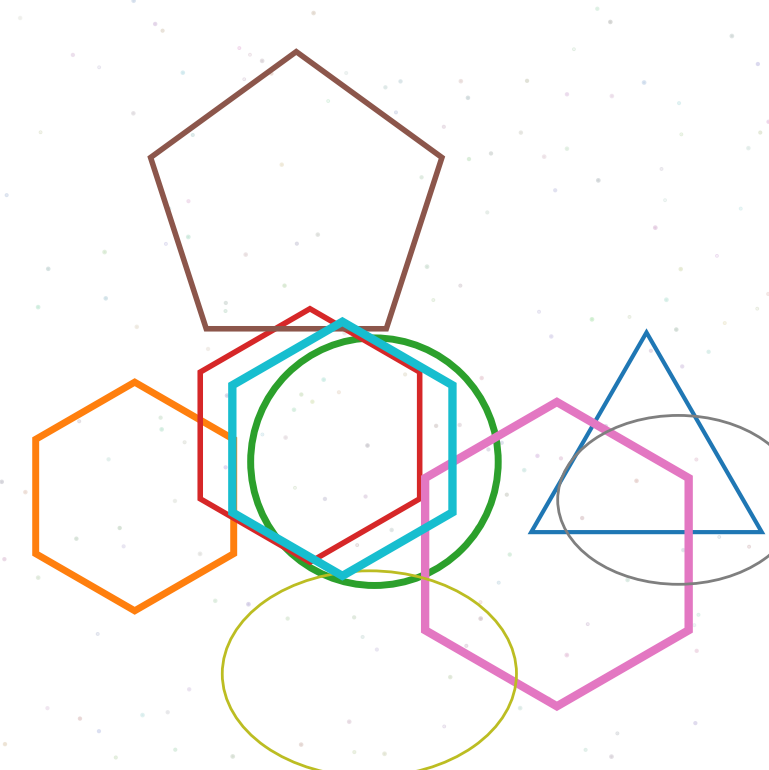[{"shape": "triangle", "thickness": 1.5, "radius": 0.86, "center": [0.84, 0.395]}, {"shape": "hexagon", "thickness": 2.5, "radius": 0.74, "center": [0.175, 0.355]}, {"shape": "circle", "thickness": 2.5, "radius": 0.8, "center": [0.486, 0.4]}, {"shape": "hexagon", "thickness": 2, "radius": 0.82, "center": [0.403, 0.434]}, {"shape": "pentagon", "thickness": 2, "radius": 0.99, "center": [0.385, 0.734]}, {"shape": "hexagon", "thickness": 3, "radius": 0.99, "center": [0.723, 0.28]}, {"shape": "oval", "thickness": 1, "radius": 0.78, "center": [0.881, 0.351]}, {"shape": "oval", "thickness": 1, "radius": 0.96, "center": [0.48, 0.125]}, {"shape": "hexagon", "thickness": 3, "radius": 0.83, "center": [0.445, 0.417]}]